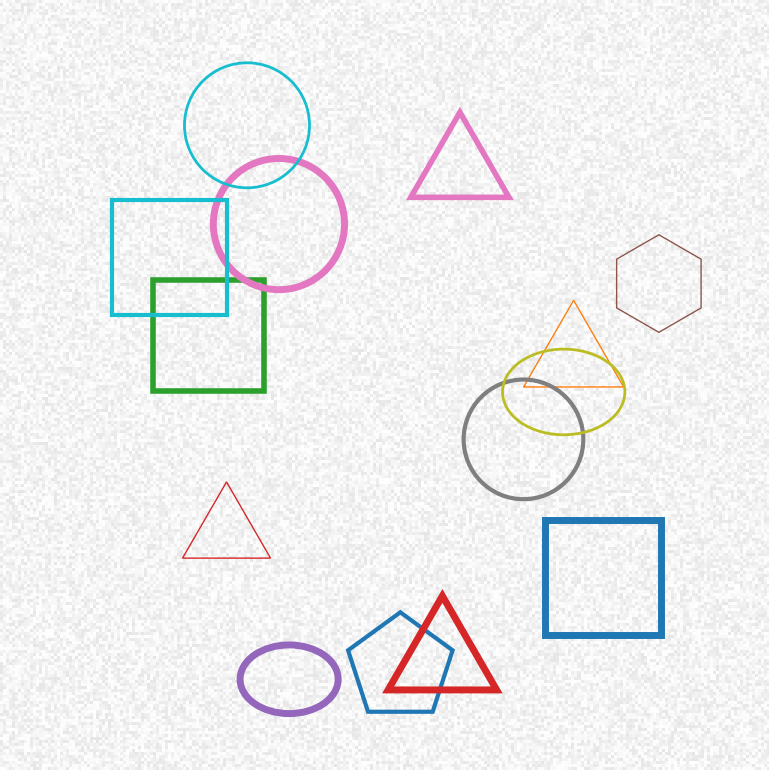[{"shape": "square", "thickness": 2.5, "radius": 0.38, "center": [0.783, 0.25]}, {"shape": "pentagon", "thickness": 1.5, "radius": 0.36, "center": [0.52, 0.133]}, {"shape": "triangle", "thickness": 0.5, "radius": 0.38, "center": [0.745, 0.535]}, {"shape": "square", "thickness": 2, "radius": 0.36, "center": [0.271, 0.564]}, {"shape": "triangle", "thickness": 0.5, "radius": 0.33, "center": [0.294, 0.308]}, {"shape": "triangle", "thickness": 2.5, "radius": 0.41, "center": [0.575, 0.145]}, {"shape": "oval", "thickness": 2.5, "radius": 0.32, "center": [0.375, 0.118]}, {"shape": "hexagon", "thickness": 0.5, "radius": 0.32, "center": [0.856, 0.632]}, {"shape": "circle", "thickness": 2.5, "radius": 0.43, "center": [0.362, 0.709]}, {"shape": "triangle", "thickness": 2, "radius": 0.37, "center": [0.597, 0.781]}, {"shape": "circle", "thickness": 1.5, "radius": 0.39, "center": [0.68, 0.429]}, {"shape": "oval", "thickness": 1, "radius": 0.4, "center": [0.732, 0.491]}, {"shape": "circle", "thickness": 1, "radius": 0.41, "center": [0.321, 0.837]}, {"shape": "square", "thickness": 1.5, "radius": 0.37, "center": [0.22, 0.665]}]